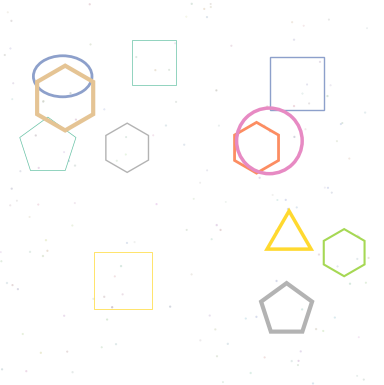[{"shape": "square", "thickness": 0.5, "radius": 0.29, "center": [0.401, 0.837]}, {"shape": "pentagon", "thickness": 0.5, "radius": 0.38, "center": [0.124, 0.619]}, {"shape": "hexagon", "thickness": 2, "radius": 0.33, "center": [0.666, 0.616]}, {"shape": "oval", "thickness": 2, "radius": 0.38, "center": [0.163, 0.802]}, {"shape": "square", "thickness": 1, "radius": 0.35, "center": [0.772, 0.783]}, {"shape": "circle", "thickness": 2.5, "radius": 0.43, "center": [0.7, 0.634]}, {"shape": "hexagon", "thickness": 1.5, "radius": 0.31, "center": [0.894, 0.344]}, {"shape": "square", "thickness": 0.5, "radius": 0.37, "center": [0.32, 0.272]}, {"shape": "triangle", "thickness": 2.5, "radius": 0.33, "center": [0.751, 0.386]}, {"shape": "hexagon", "thickness": 3, "radius": 0.42, "center": [0.169, 0.745]}, {"shape": "pentagon", "thickness": 3, "radius": 0.35, "center": [0.744, 0.195]}, {"shape": "hexagon", "thickness": 1, "radius": 0.32, "center": [0.33, 0.616]}]